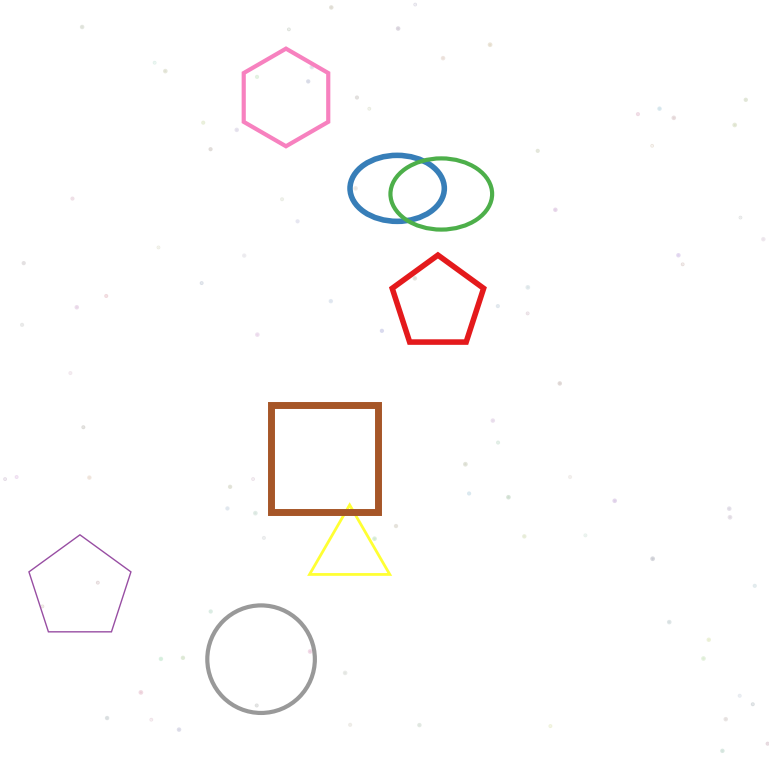[{"shape": "pentagon", "thickness": 2, "radius": 0.31, "center": [0.569, 0.606]}, {"shape": "oval", "thickness": 2, "radius": 0.31, "center": [0.516, 0.755]}, {"shape": "oval", "thickness": 1.5, "radius": 0.33, "center": [0.573, 0.748]}, {"shape": "pentagon", "thickness": 0.5, "radius": 0.35, "center": [0.104, 0.236]}, {"shape": "triangle", "thickness": 1, "radius": 0.3, "center": [0.454, 0.284]}, {"shape": "square", "thickness": 2.5, "radius": 0.35, "center": [0.421, 0.405]}, {"shape": "hexagon", "thickness": 1.5, "radius": 0.32, "center": [0.371, 0.873]}, {"shape": "circle", "thickness": 1.5, "radius": 0.35, "center": [0.339, 0.144]}]